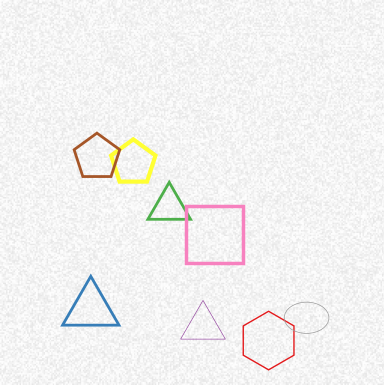[{"shape": "hexagon", "thickness": 1, "radius": 0.38, "center": [0.698, 0.115]}, {"shape": "triangle", "thickness": 2, "radius": 0.42, "center": [0.236, 0.198]}, {"shape": "triangle", "thickness": 2, "radius": 0.32, "center": [0.44, 0.462]}, {"shape": "triangle", "thickness": 0.5, "radius": 0.34, "center": [0.527, 0.153]}, {"shape": "pentagon", "thickness": 3, "radius": 0.3, "center": [0.346, 0.577]}, {"shape": "pentagon", "thickness": 2, "radius": 0.31, "center": [0.252, 0.592]}, {"shape": "square", "thickness": 2.5, "radius": 0.37, "center": [0.558, 0.392]}, {"shape": "oval", "thickness": 0.5, "radius": 0.29, "center": [0.796, 0.175]}]